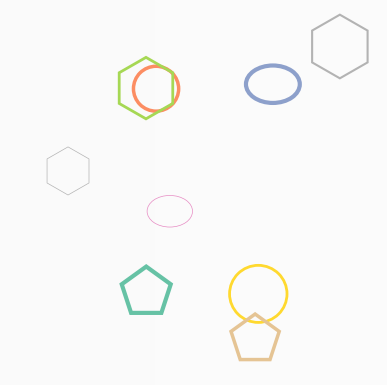[{"shape": "pentagon", "thickness": 3, "radius": 0.33, "center": [0.377, 0.241]}, {"shape": "circle", "thickness": 2.5, "radius": 0.29, "center": [0.403, 0.77]}, {"shape": "oval", "thickness": 3, "radius": 0.35, "center": [0.704, 0.781]}, {"shape": "oval", "thickness": 0.5, "radius": 0.29, "center": [0.438, 0.451]}, {"shape": "hexagon", "thickness": 2, "radius": 0.4, "center": [0.377, 0.771]}, {"shape": "circle", "thickness": 2, "radius": 0.37, "center": [0.667, 0.237]}, {"shape": "pentagon", "thickness": 2.5, "radius": 0.33, "center": [0.658, 0.119]}, {"shape": "hexagon", "thickness": 1.5, "radius": 0.41, "center": [0.877, 0.879]}, {"shape": "hexagon", "thickness": 0.5, "radius": 0.31, "center": [0.176, 0.556]}]